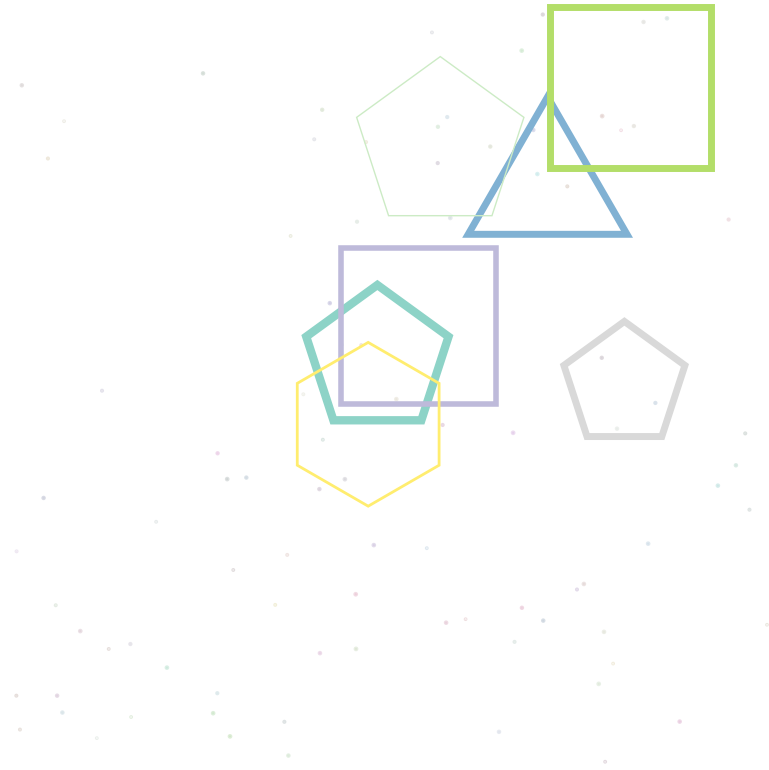[{"shape": "pentagon", "thickness": 3, "radius": 0.49, "center": [0.49, 0.533]}, {"shape": "square", "thickness": 2, "radius": 0.5, "center": [0.544, 0.576]}, {"shape": "triangle", "thickness": 2.5, "radius": 0.6, "center": [0.711, 0.755]}, {"shape": "square", "thickness": 2.5, "radius": 0.52, "center": [0.818, 0.886]}, {"shape": "pentagon", "thickness": 2.5, "radius": 0.41, "center": [0.811, 0.5]}, {"shape": "pentagon", "thickness": 0.5, "radius": 0.57, "center": [0.572, 0.812]}, {"shape": "hexagon", "thickness": 1, "radius": 0.53, "center": [0.478, 0.449]}]